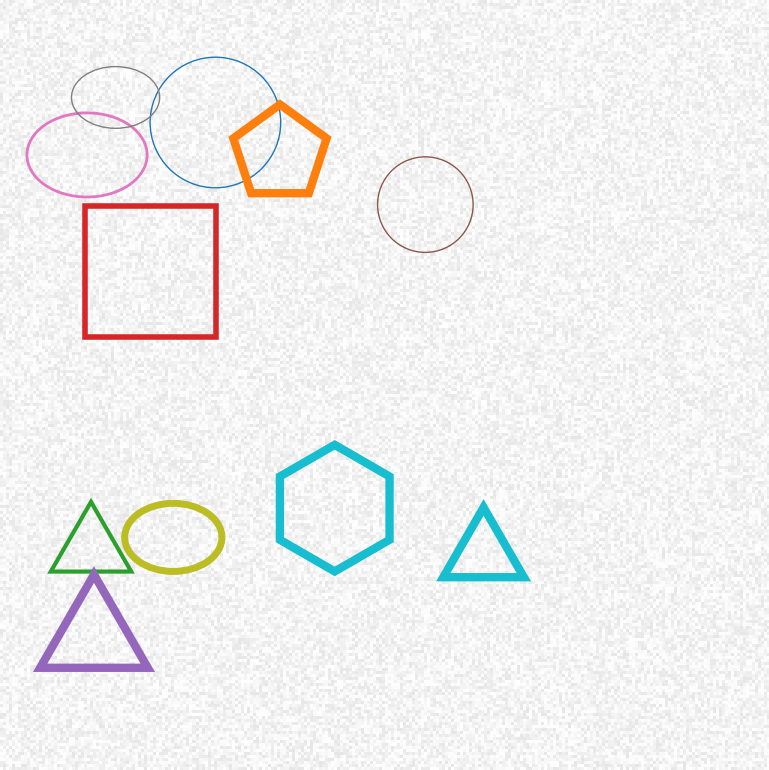[{"shape": "circle", "thickness": 0.5, "radius": 0.42, "center": [0.28, 0.841]}, {"shape": "pentagon", "thickness": 3, "radius": 0.32, "center": [0.364, 0.801]}, {"shape": "triangle", "thickness": 1.5, "radius": 0.3, "center": [0.118, 0.288]}, {"shape": "square", "thickness": 2, "radius": 0.43, "center": [0.196, 0.647]}, {"shape": "triangle", "thickness": 3, "radius": 0.4, "center": [0.122, 0.173]}, {"shape": "circle", "thickness": 0.5, "radius": 0.31, "center": [0.552, 0.734]}, {"shape": "oval", "thickness": 1, "radius": 0.39, "center": [0.113, 0.799]}, {"shape": "oval", "thickness": 0.5, "radius": 0.29, "center": [0.15, 0.873]}, {"shape": "oval", "thickness": 2.5, "radius": 0.32, "center": [0.225, 0.302]}, {"shape": "hexagon", "thickness": 3, "radius": 0.41, "center": [0.435, 0.34]}, {"shape": "triangle", "thickness": 3, "radius": 0.3, "center": [0.628, 0.281]}]